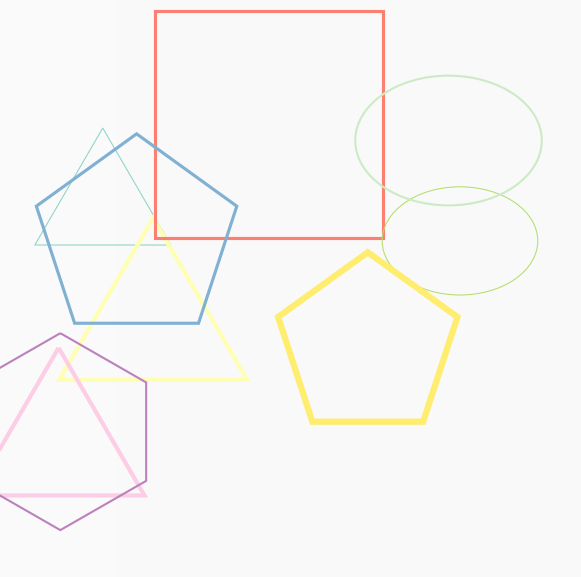[{"shape": "triangle", "thickness": 0.5, "radius": 0.68, "center": [0.177, 0.642]}, {"shape": "triangle", "thickness": 2, "radius": 0.93, "center": [0.263, 0.435]}, {"shape": "square", "thickness": 1.5, "radius": 0.98, "center": [0.463, 0.784]}, {"shape": "pentagon", "thickness": 1.5, "radius": 0.91, "center": [0.235, 0.586]}, {"shape": "oval", "thickness": 0.5, "radius": 0.67, "center": [0.791, 0.582]}, {"shape": "triangle", "thickness": 2, "radius": 0.85, "center": [0.101, 0.226]}, {"shape": "hexagon", "thickness": 1, "radius": 0.85, "center": [0.104, 0.252]}, {"shape": "oval", "thickness": 1, "radius": 0.8, "center": [0.772, 0.756]}, {"shape": "pentagon", "thickness": 3, "radius": 0.81, "center": [0.633, 0.4]}]